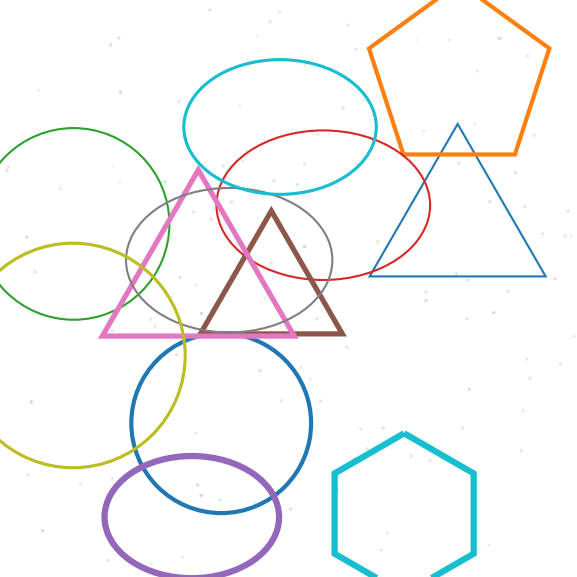[{"shape": "triangle", "thickness": 1, "radius": 0.88, "center": [0.792, 0.608]}, {"shape": "circle", "thickness": 2, "radius": 0.78, "center": [0.383, 0.266]}, {"shape": "pentagon", "thickness": 2, "radius": 0.82, "center": [0.795, 0.865]}, {"shape": "circle", "thickness": 1, "radius": 0.83, "center": [0.127, 0.611]}, {"shape": "oval", "thickness": 1, "radius": 0.92, "center": [0.56, 0.644]}, {"shape": "oval", "thickness": 3, "radius": 0.76, "center": [0.332, 0.104]}, {"shape": "triangle", "thickness": 2.5, "radius": 0.71, "center": [0.47, 0.492]}, {"shape": "triangle", "thickness": 2.5, "radius": 0.96, "center": [0.343, 0.513]}, {"shape": "oval", "thickness": 1, "radius": 0.89, "center": [0.397, 0.549]}, {"shape": "circle", "thickness": 1.5, "radius": 0.97, "center": [0.126, 0.384]}, {"shape": "hexagon", "thickness": 3, "radius": 0.7, "center": [0.7, 0.11]}, {"shape": "oval", "thickness": 1.5, "radius": 0.83, "center": [0.485, 0.779]}]